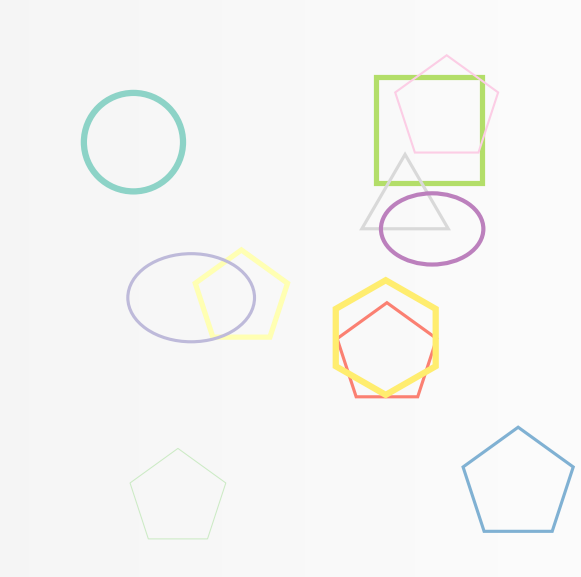[{"shape": "circle", "thickness": 3, "radius": 0.43, "center": [0.23, 0.753]}, {"shape": "pentagon", "thickness": 2.5, "radius": 0.42, "center": [0.415, 0.483]}, {"shape": "oval", "thickness": 1.5, "radius": 0.54, "center": [0.329, 0.484]}, {"shape": "pentagon", "thickness": 1.5, "radius": 0.45, "center": [0.666, 0.385]}, {"shape": "pentagon", "thickness": 1.5, "radius": 0.5, "center": [0.891, 0.16]}, {"shape": "square", "thickness": 2.5, "radius": 0.46, "center": [0.738, 0.774]}, {"shape": "pentagon", "thickness": 1, "radius": 0.47, "center": [0.768, 0.81]}, {"shape": "triangle", "thickness": 1.5, "radius": 0.43, "center": [0.697, 0.646]}, {"shape": "oval", "thickness": 2, "radius": 0.44, "center": [0.744, 0.603]}, {"shape": "pentagon", "thickness": 0.5, "radius": 0.43, "center": [0.306, 0.136]}, {"shape": "hexagon", "thickness": 3, "radius": 0.5, "center": [0.664, 0.415]}]